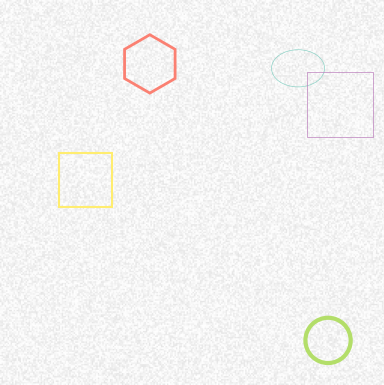[{"shape": "oval", "thickness": 0.5, "radius": 0.34, "center": [0.774, 0.823]}, {"shape": "hexagon", "thickness": 2, "radius": 0.38, "center": [0.389, 0.834]}, {"shape": "circle", "thickness": 3, "radius": 0.29, "center": [0.852, 0.116]}, {"shape": "square", "thickness": 0.5, "radius": 0.42, "center": [0.883, 0.729]}, {"shape": "square", "thickness": 1.5, "radius": 0.35, "center": [0.222, 0.532]}]